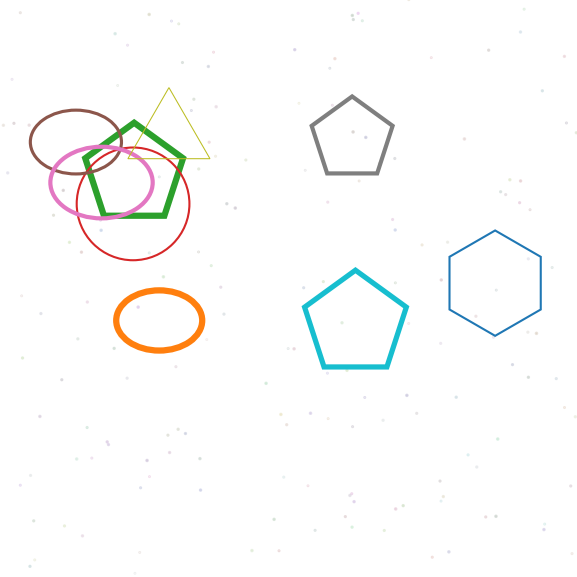[{"shape": "hexagon", "thickness": 1, "radius": 0.46, "center": [0.857, 0.509]}, {"shape": "oval", "thickness": 3, "radius": 0.37, "center": [0.276, 0.444]}, {"shape": "pentagon", "thickness": 3, "radius": 0.45, "center": [0.232, 0.698]}, {"shape": "circle", "thickness": 1, "radius": 0.49, "center": [0.23, 0.646]}, {"shape": "oval", "thickness": 1.5, "radius": 0.39, "center": [0.131, 0.753]}, {"shape": "oval", "thickness": 2, "radius": 0.44, "center": [0.176, 0.683]}, {"shape": "pentagon", "thickness": 2, "radius": 0.37, "center": [0.61, 0.758]}, {"shape": "triangle", "thickness": 0.5, "radius": 0.41, "center": [0.293, 0.765]}, {"shape": "pentagon", "thickness": 2.5, "radius": 0.46, "center": [0.616, 0.439]}]